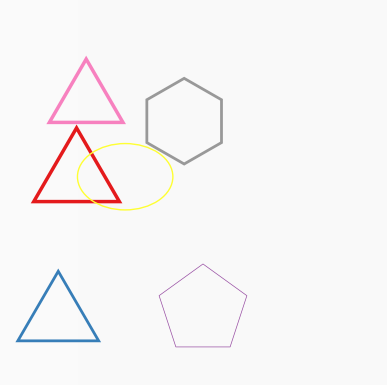[{"shape": "triangle", "thickness": 2.5, "radius": 0.64, "center": [0.198, 0.54]}, {"shape": "triangle", "thickness": 2, "radius": 0.6, "center": [0.15, 0.175]}, {"shape": "pentagon", "thickness": 0.5, "radius": 0.6, "center": [0.524, 0.195]}, {"shape": "oval", "thickness": 1, "radius": 0.62, "center": [0.323, 0.541]}, {"shape": "triangle", "thickness": 2.5, "radius": 0.55, "center": [0.222, 0.737]}, {"shape": "hexagon", "thickness": 2, "radius": 0.56, "center": [0.475, 0.685]}]